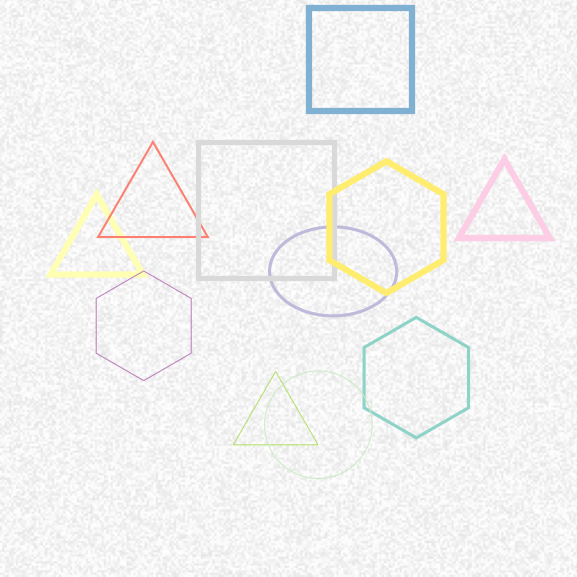[{"shape": "hexagon", "thickness": 1.5, "radius": 0.52, "center": [0.721, 0.345]}, {"shape": "triangle", "thickness": 3, "radius": 0.46, "center": [0.167, 0.57]}, {"shape": "oval", "thickness": 1.5, "radius": 0.55, "center": [0.577, 0.529]}, {"shape": "triangle", "thickness": 1, "radius": 0.55, "center": [0.265, 0.644]}, {"shape": "square", "thickness": 3, "radius": 0.45, "center": [0.625, 0.896]}, {"shape": "triangle", "thickness": 0.5, "radius": 0.42, "center": [0.477, 0.271]}, {"shape": "triangle", "thickness": 3, "radius": 0.46, "center": [0.873, 0.632]}, {"shape": "square", "thickness": 2.5, "radius": 0.59, "center": [0.46, 0.636]}, {"shape": "hexagon", "thickness": 0.5, "radius": 0.47, "center": [0.249, 0.435]}, {"shape": "circle", "thickness": 0.5, "radius": 0.47, "center": [0.551, 0.264]}, {"shape": "hexagon", "thickness": 3, "radius": 0.57, "center": [0.669, 0.606]}]